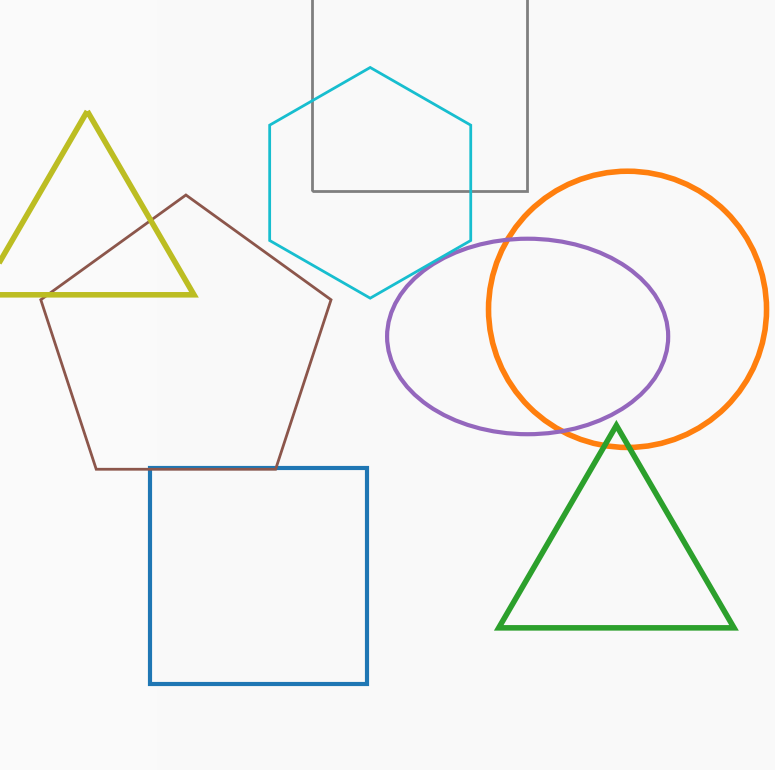[{"shape": "square", "thickness": 1.5, "radius": 0.7, "center": [0.334, 0.252]}, {"shape": "circle", "thickness": 2, "radius": 0.9, "center": [0.81, 0.598]}, {"shape": "triangle", "thickness": 2, "radius": 0.88, "center": [0.795, 0.272]}, {"shape": "oval", "thickness": 1.5, "radius": 0.91, "center": [0.681, 0.563]}, {"shape": "pentagon", "thickness": 1, "radius": 0.98, "center": [0.24, 0.55]}, {"shape": "square", "thickness": 1, "radius": 0.69, "center": [0.542, 0.89]}, {"shape": "triangle", "thickness": 2, "radius": 0.79, "center": [0.113, 0.697]}, {"shape": "hexagon", "thickness": 1, "radius": 0.75, "center": [0.478, 0.763]}]